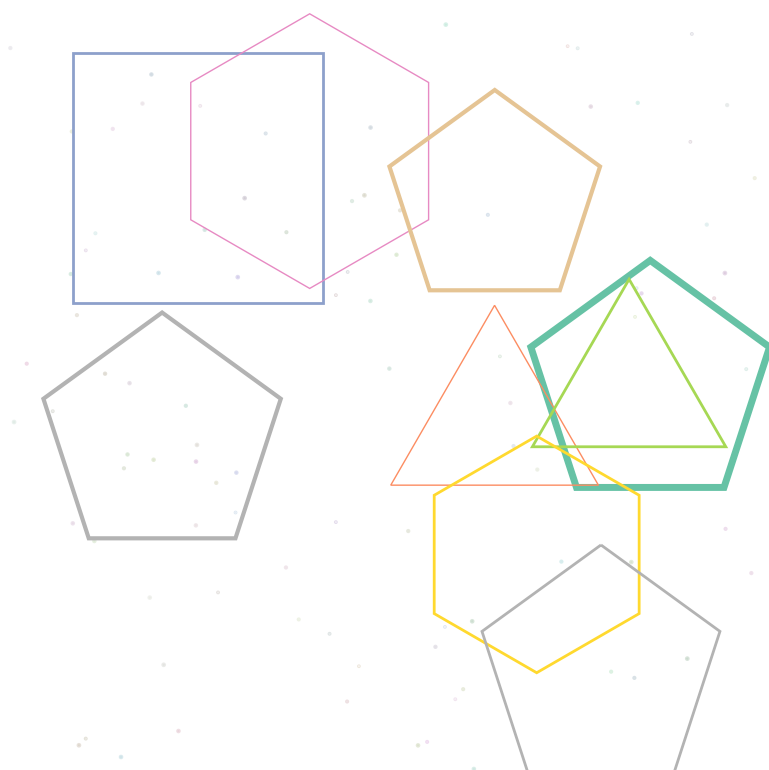[{"shape": "pentagon", "thickness": 2.5, "radius": 0.81, "center": [0.844, 0.499]}, {"shape": "triangle", "thickness": 0.5, "radius": 0.78, "center": [0.642, 0.448]}, {"shape": "square", "thickness": 1, "radius": 0.81, "center": [0.257, 0.769]}, {"shape": "hexagon", "thickness": 0.5, "radius": 0.89, "center": [0.402, 0.804]}, {"shape": "triangle", "thickness": 1, "radius": 0.73, "center": [0.817, 0.492]}, {"shape": "hexagon", "thickness": 1, "radius": 0.77, "center": [0.697, 0.28]}, {"shape": "pentagon", "thickness": 1.5, "radius": 0.72, "center": [0.643, 0.739]}, {"shape": "pentagon", "thickness": 1, "radius": 0.81, "center": [0.78, 0.13]}, {"shape": "pentagon", "thickness": 1.5, "radius": 0.81, "center": [0.211, 0.432]}]